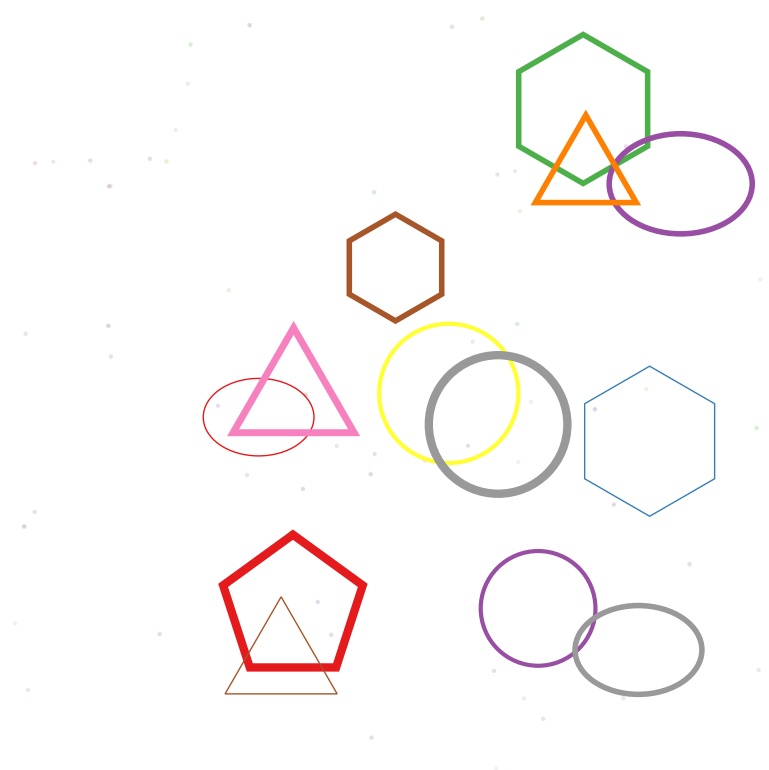[{"shape": "oval", "thickness": 0.5, "radius": 0.36, "center": [0.336, 0.458]}, {"shape": "pentagon", "thickness": 3, "radius": 0.48, "center": [0.38, 0.21]}, {"shape": "hexagon", "thickness": 0.5, "radius": 0.49, "center": [0.844, 0.427]}, {"shape": "hexagon", "thickness": 2, "radius": 0.48, "center": [0.757, 0.858]}, {"shape": "circle", "thickness": 1.5, "radius": 0.37, "center": [0.699, 0.21]}, {"shape": "oval", "thickness": 2, "radius": 0.46, "center": [0.884, 0.761]}, {"shape": "triangle", "thickness": 2, "radius": 0.38, "center": [0.761, 0.775]}, {"shape": "circle", "thickness": 1.5, "radius": 0.45, "center": [0.583, 0.489]}, {"shape": "triangle", "thickness": 0.5, "radius": 0.42, "center": [0.365, 0.141]}, {"shape": "hexagon", "thickness": 2, "radius": 0.35, "center": [0.514, 0.653]}, {"shape": "triangle", "thickness": 2.5, "radius": 0.45, "center": [0.381, 0.483]}, {"shape": "oval", "thickness": 2, "radius": 0.41, "center": [0.829, 0.156]}, {"shape": "circle", "thickness": 3, "radius": 0.45, "center": [0.647, 0.449]}]